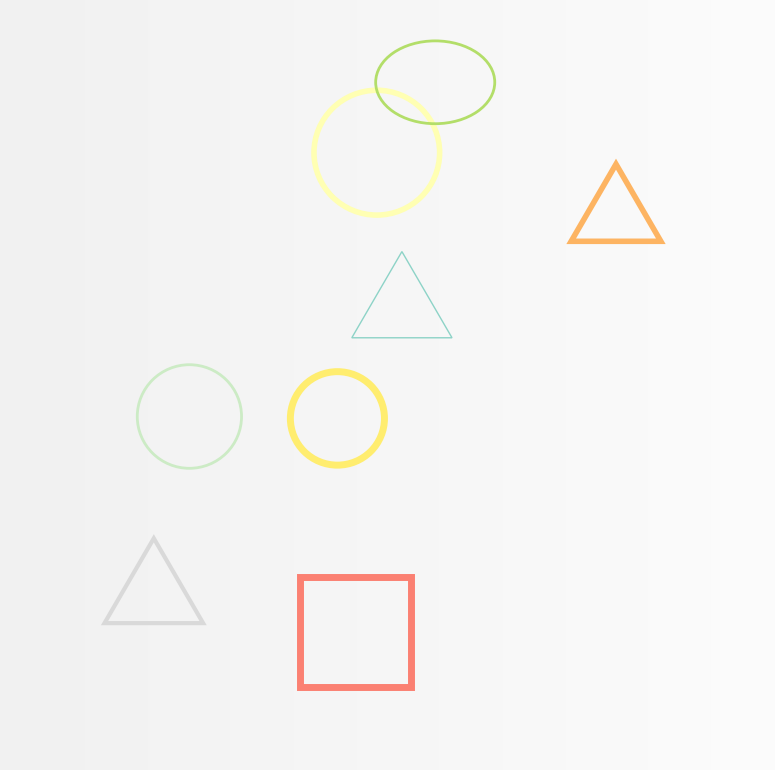[{"shape": "triangle", "thickness": 0.5, "radius": 0.37, "center": [0.519, 0.599]}, {"shape": "circle", "thickness": 2, "radius": 0.41, "center": [0.486, 0.802]}, {"shape": "square", "thickness": 2.5, "radius": 0.36, "center": [0.459, 0.179]}, {"shape": "triangle", "thickness": 2, "radius": 0.33, "center": [0.795, 0.72]}, {"shape": "oval", "thickness": 1, "radius": 0.38, "center": [0.562, 0.893]}, {"shape": "triangle", "thickness": 1.5, "radius": 0.37, "center": [0.198, 0.227]}, {"shape": "circle", "thickness": 1, "radius": 0.34, "center": [0.244, 0.459]}, {"shape": "circle", "thickness": 2.5, "radius": 0.3, "center": [0.435, 0.457]}]